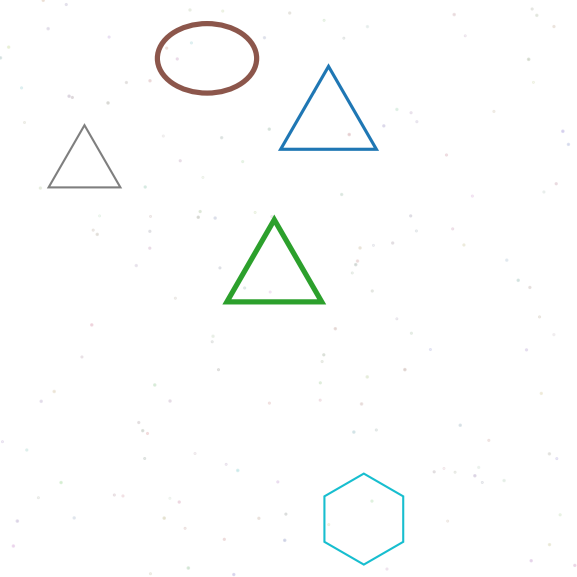[{"shape": "triangle", "thickness": 1.5, "radius": 0.48, "center": [0.569, 0.788]}, {"shape": "triangle", "thickness": 2.5, "radius": 0.47, "center": [0.475, 0.524]}, {"shape": "oval", "thickness": 2.5, "radius": 0.43, "center": [0.358, 0.898]}, {"shape": "triangle", "thickness": 1, "radius": 0.36, "center": [0.146, 0.711]}, {"shape": "hexagon", "thickness": 1, "radius": 0.39, "center": [0.63, 0.1]}]